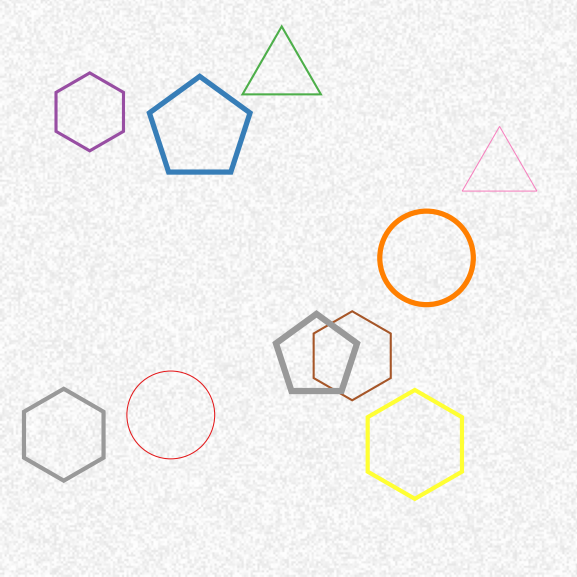[{"shape": "circle", "thickness": 0.5, "radius": 0.38, "center": [0.296, 0.281]}, {"shape": "pentagon", "thickness": 2.5, "radius": 0.46, "center": [0.346, 0.775]}, {"shape": "triangle", "thickness": 1, "radius": 0.39, "center": [0.488, 0.875]}, {"shape": "hexagon", "thickness": 1.5, "radius": 0.34, "center": [0.155, 0.805]}, {"shape": "circle", "thickness": 2.5, "radius": 0.4, "center": [0.739, 0.553]}, {"shape": "hexagon", "thickness": 2, "radius": 0.47, "center": [0.718, 0.23]}, {"shape": "hexagon", "thickness": 1, "radius": 0.39, "center": [0.61, 0.383]}, {"shape": "triangle", "thickness": 0.5, "radius": 0.37, "center": [0.865, 0.706]}, {"shape": "hexagon", "thickness": 2, "radius": 0.4, "center": [0.11, 0.246]}, {"shape": "pentagon", "thickness": 3, "radius": 0.37, "center": [0.548, 0.382]}]